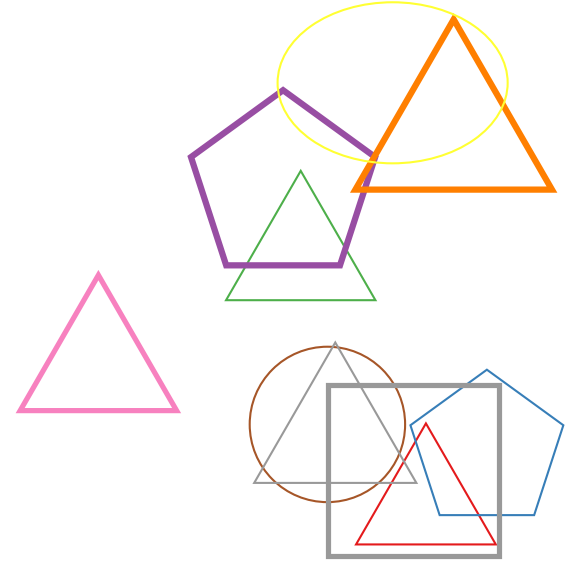[{"shape": "triangle", "thickness": 1, "radius": 0.7, "center": [0.738, 0.126]}, {"shape": "pentagon", "thickness": 1, "radius": 0.7, "center": [0.843, 0.22]}, {"shape": "triangle", "thickness": 1, "radius": 0.75, "center": [0.521, 0.554]}, {"shape": "pentagon", "thickness": 3, "radius": 0.84, "center": [0.49, 0.675]}, {"shape": "triangle", "thickness": 3, "radius": 0.98, "center": [0.786, 0.769]}, {"shape": "oval", "thickness": 1, "radius": 1.0, "center": [0.68, 0.856]}, {"shape": "circle", "thickness": 1, "radius": 0.67, "center": [0.567, 0.264]}, {"shape": "triangle", "thickness": 2.5, "radius": 0.78, "center": [0.17, 0.366]}, {"shape": "triangle", "thickness": 1, "radius": 0.81, "center": [0.581, 0.244]}, {"shape": "square", "thickness": 2.5, "radius": 0.74, "center": [0.717, 0.185]}]